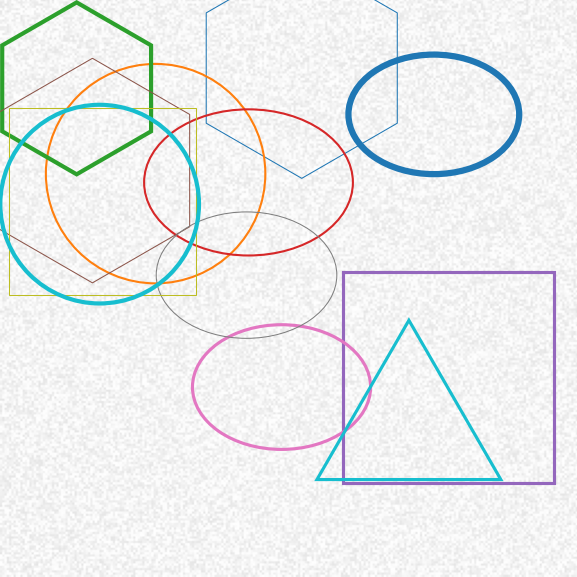[{"shape": "oval", "thickness": 3, "radius": 0.74, "center": [0.751, 0.801]}, {"shape": "hexagon", "thickness": 0.5, "radius": 0.96, "center": [0.523, 0.881]}, {"shape": "circle", "thickness": 1, "radius": 0.95, "center": [0.269, 0.698]}, {"shape": "hexagon", "thickness": 2, "radius": 0.74, "center": [0.133, 0.846]}, {"shape": "oval", "thickness": 1, "radius": 0.9, "center": [0.43, 0.683]}, {"shape": "square", "thickness": 1.5, "radius": 0.91, "center": [0.777, 0.346]}, {"shape": "hexagon", "thickness": 0.5, "radius": 0.97, "center": [0.16, 0.704]}, {"shape": "oval", "thickness": 1.5, "radius": 0.77, "center": [0.488, 0.329]}, {"shape": "oval", "thickness": 0.5, "radius": 0.78, "center": [0.427, 0.523]}, {"shape": "square", "thickness": 0.5, "radius": 0.81, "center": [0.178, 0.65]}, {"shape": "circle", "thickness": 2, "radius": 0.86, "center": [0.173, 0.646]}, {"shape": "triangle", "thickness": 1.5, "radius": 0.92, "center": [0.708, 0.261]}]